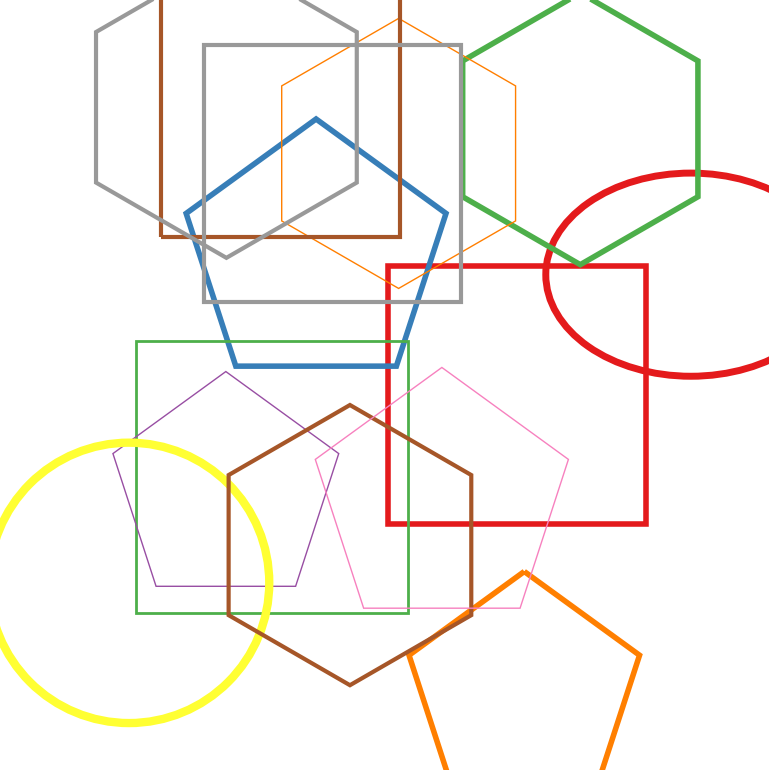[{"shape": "oval", "thickness": 2.5, "radius": 0.94, "center": [0.897, 0.643]}, {"shape": "square", "thickness": 2, "radius": 0.84, "center": [0.671, 0.487]}, {"shape": "pentagon", "thickness": 2, "radius": 0.89, "center": [0.41, 0.668]}, {"shape": "square", "thickness": 1, "radius": 0.88, "center": [0.353, 0.381]}, {"shape": "hexagon", "thickness": 2, "radius": 0.88, "center": [0.754, 0.833]}, {"shape": "pentagon", "thickness": 0.5, "radius": 0.77, "center": [0.293, 0.363]}, {"shape": "pentagon", "thickness": 2, "radius": 0.79, "center": [0.681, 0.1]}, {"shape": "hexagon", "thickness": 0.5, "radius": 0.88, "center": [0.518, 0.801]}, {"shape": "circle", "thickness": 3, "radius": 0.91, "center": [0.168, 0.243]}, {"shape": "square", "thickness": 1.5, "radius": 0.78, "center": [0.364, 0.847]}, {"shape": "hexagon", "thickness": 1.5, "radius": 0.91, "center": [0.454, 0.292]}, {"shape": "pentagon", "thickness": 0.5, "radius": 0.86, "center": [0.574, 0.35]}, {"shape": "square", "thickness": 1.5, "radius": 0.83, "center": [0.431, 0.775]}, {"shape": "hexagon", "thickness": 1.5, "radius": 0.98, "center": [0.294, 0.861]}]